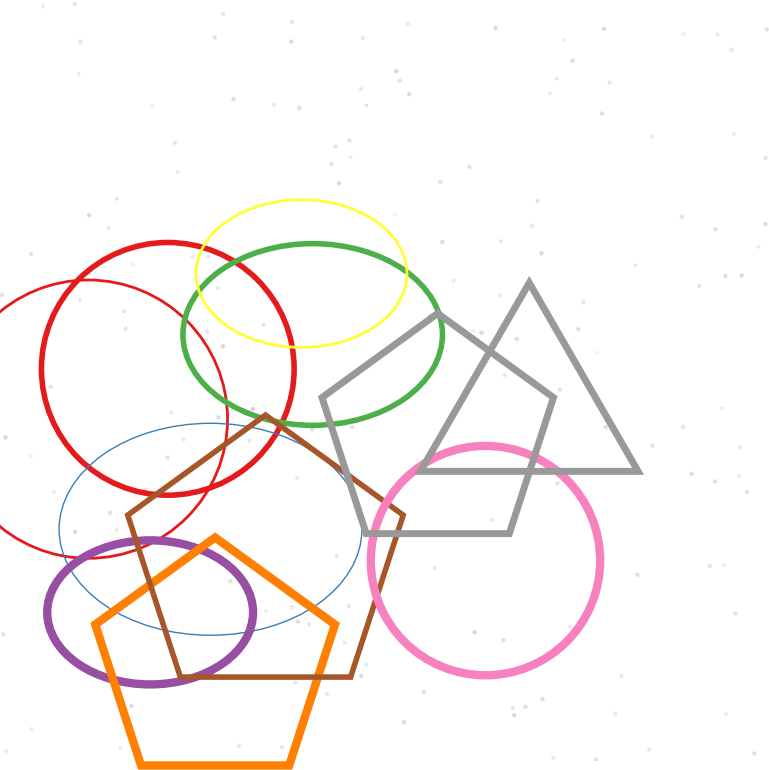[{"shape": "circle", "thickness": 1, "radius": 0.9, "center": [0.115, 0.456]}, {"shape": "circle", "thickness": 2, "radius": 0.82, "center": [0.218, 0.521]}, {"shape": "oval", "thickness": 0.5, "radius": 0.98, "center": [0.273, 0.313]}, {"shape": "oval", "thickness": 2, "radius": 0.84, "center": [0.406, 0.566]}, {"shape": "oval", "thickness": 3, "radius": 0.67, "center": [0.195, 0.205]}, {"shape": "pentagon", "thickness": 3, "radius": 0.82, "center": [0.279, 0.138]}, {"shape": "oval", "thickness": 1, "radius": 0.68, "center": [0.392, 0.645]}, {"shape": "pentagon", "thickness": 2, "radius": 0.94, "center": [0.345, 0.273]}, {"shape": "circle", "thickness": 3, "radius": 0.74, "center": [0.63, 0.272]}, {"shape": "triangle", "thickness": 2.5, "radius": 0.82, "center": [0.687, 0.469]}, {"shape": "pentagon", "thickness": 2.5, "radius": 0.79, "center": [0.568, 0.435]}]